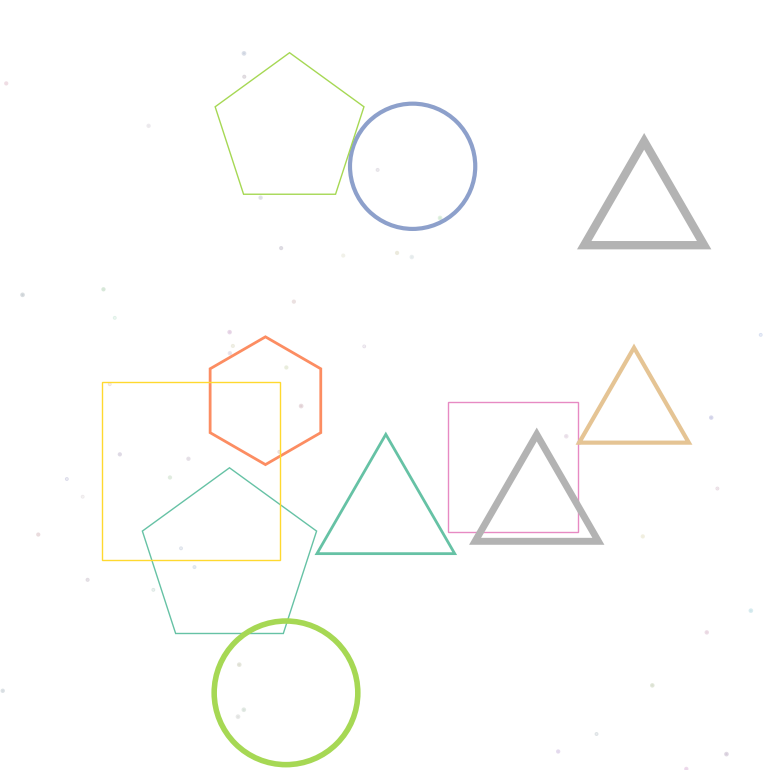[{"shape": "pentagon", "thickness": 0.5, "radius": 0.59, "center": [0.298, 0.274]}, {"shape": "triangle", "thickness": 1, "radius": 0.52, "center": [0.501, 0.333]}, {"shape": "hexagon", "thickness": 1, "radius": 0.41, "center": [0.345, 0.48]}, {"shape": "circle", "thickness": 1.5, "radius": 0.41, "center": [0.536, 0.784]}, {"shape": "square", "thickness": 0.5, "radius": 0.42, "center": [0.666, 0.393]}, {"shape": "circle", "thickness": 2, "radius": 0.47, "center": [0.371, 0.1]}, {"shape": "pentagon", "thickness": 0.5, "radius": 0.51, "center": [0.376, 0.83]}, {"shape": "square", "thickness": 0.5, "radius": 0.58, "center": [0.248, 0.389]}, {"shape": "triangle", "thickness": 1.5, "radius": 0.41, "center": [0.823, 0.466]}, {"shape": "triangle", "thickness": 3, "radius": 0.45, "center": [0.837, 0.727]}, {"shape": "triangle", "thickness": 2.5, "radius": 0.46, "center": [0.697, 0.343]}]